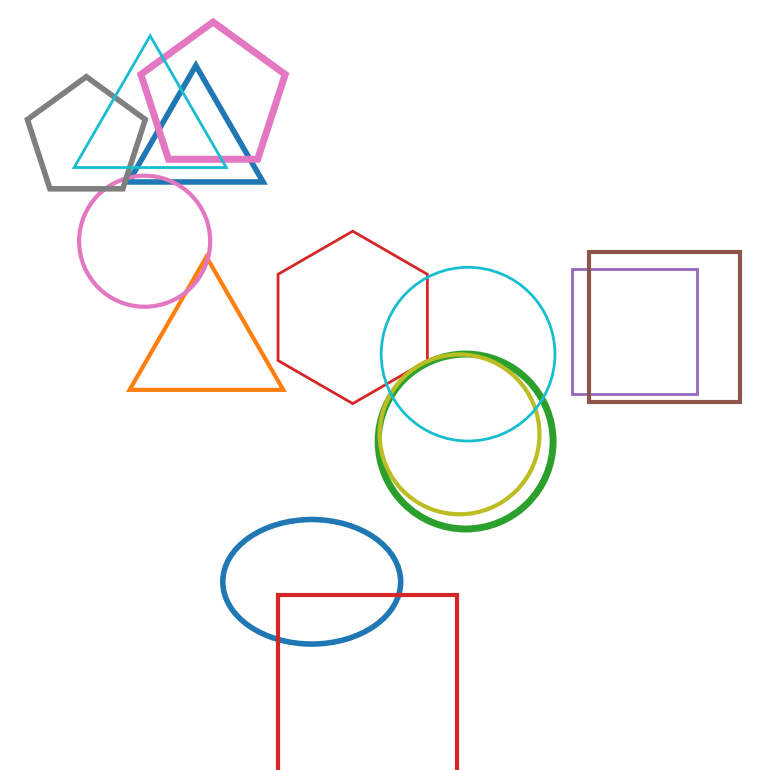[{"shape": "oval", "thickness": 2, "radius": 0.58, "center": [0.405, 0.244]}, {"shape": "triangle", "thickness": 2, "radius": 0.5, "center": [0.254, 0.814]}, {"shape": "triangle", "thickness": 1.5, "radius": 0.58, "center": [0.268, 0.551]}, {"shape": "circle", "thickness": 2.5, "radius": 0.57, "center": [0.605, 0.427]}, {"shape": "square", "thickness": 1.5, "radius": 0.58, "center": [0.477, 0.111]}, {"shape": "hexagon", "thickness": 1, "radius": 0.56, "center": [0.458, 0.588]}, {"shape": "square", "thickness": 1, "radius": 0.41, "center": [0.824, 0.57]}, {"shape": "square", "thickness": 1.5, "radius": 0.49, "center": [0.863, 0.575]}, {"shape": "pentagon", "thickness": 2.5, "radius": 0.49, "center": [0.277, 0.873]}, {"shape": "circle", "thickness": 1.5, "radius": 0.43, "center": [0.188, 0.687]}, {"shape": "pentagon", "thickness": 2, "radius": 0.4, "center": [0.112, 0.82]}, {"shape": "circle", "thickness": 1.5, "radius": 0.52, "center": [0.597, 0.436]}, {"shape": "circle", "thickness": 1, "radius": 0.56, "center": [0.608, 0.54]}, {"shape": "triangle", "thickness": 1, "radius": 0.57, "center": [0.195, 0.839]}]